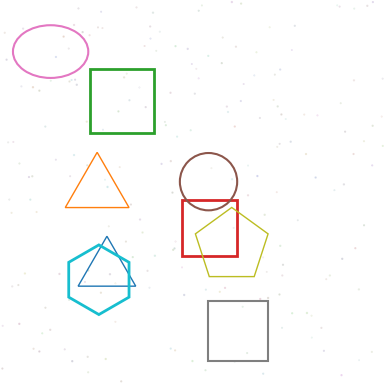[{"shape": "triangle", "thickness": 1, "radius": 0.43, "center": [0.278, 0.3]}, {"shape": "triangle", "thickness": 1, "radius": 0.48, "center": [0.252, 0.509]}, {"shape": "square", "thickness": 2, "radius": 0.41, "center": [0.317, 0.737]}, {"shape": "square", "thickness": 2, "radius": 0.36, "center": [0.544, 0.408]}, {"shape": "circle", "thickness": 1.5, "radius": 0.37, "center": [0.542, 0.528]}, {"shape": "oval", "thickness": 1.5, "radius": 0.49, "center": [0.131, 0.866]}, {"shape": "square", "thickness": 1.5, "radius": 0.39, "center": [0.618, 0.14]}, {"shape": "pentagon", "thickness": 1, "radius": 0.5, "center": [0.602, 0.362]}, {"shape": "hexagon", "thickness": 2, "radius": 0.45, "center": [0.257, 0.273]}]